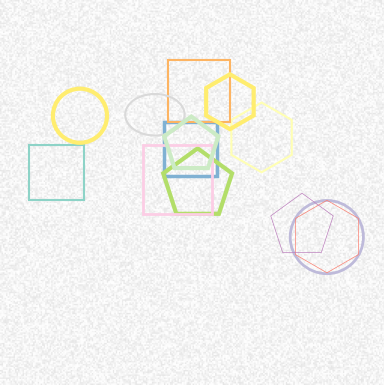[{"shape": "square", "thickness": 1.5, "radius": 0.36, "center": [0.147, 0.552]}, {"shape": "hexagon", "thickness": 1.5, "radius": 0.45, "center": [0.679, 0.643]}, {"shape": "circle", "thickness": 2, "radius": 0.48, "center": [0.849, 0.384]}, {"shape": "hexagon", "thickness": 0.5, "radius": 0.47, "center": [0.849, 0.386]}, {"shape": "square", "thickness": 2.5, "radius": 0.35, "center": [0.495, 0.614]}, {"shape": "square", "thickness": 1.5, "radius": 0.4, "center": [0.518, 0.764]}, {"shape": "pentagon", "thickness": 3, "radius": 0.47, "center": [0.513, 0.521]}, {"shape": "square", "thickness": 2, "radius": 0.45, "center": [0.461, 0.534]}, {"shape": "oval", "thickness": 1.5, "radius": 0.39, "center": [0.402, 0.702]}, {"shape": "pentagon", "thickness": 0.5, "radius": 0.43, "center": [0.784, 0.413]}, {"shape": "pentagon", "thickness": 3, "radius": 0.37, "center": [0.497, 0.623]}, {"shape": "circle", "thickness": 3, "radius": 0.35, "center": [0.208, 0.699]}, {"shape": "hexagon", "thickness": 3, "radius": 0.36, "center": [0.597, 0.736]}]